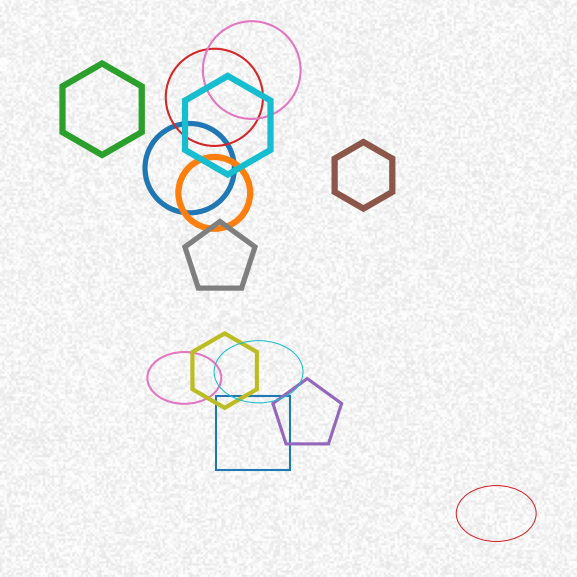[{"shape": "circle", "thickness": 2.5, "radius": 0.39, "center": [0.328, 0.708]}, {"shape": "square", "thickness": 1, "radius": 0.32, "center": [0.438, 0.249]}, {"shape": "circle", "thickness": 3, "radius": 0.31, "center": [0.371, 0.665]}, {"shape": "hexagon", "thickness": 3, "radius": 0.4, "center": [0.177, 0.81]}, {"shape": "oval", "thickness": 0.5, "radius": 0.35, "center": [0.859, 0.11]}, {"shape": "circle", "thickness": 1, "radius": 0.42, "center": [0.371, 0.831]}, {"shape": "pentagon", "thickness": 1.5, "radius": 0.31, "center": [0.532, 0.281]}, {"shape": "hexagon", "thickness": 3, "radius": 0.29, "center": [0.629, 0.696]}, {"shape": "oval", "thickness": 1, "radius": 0.32, "center": [0.319, 0.345]}, {"shape": "circle", "thickness": 1, "radius": 0.42, "center": [0.436, 0.878]}, {"shape": "pentagon", "thickness": 2.5, "radius": 0.32, "center": [0.381, 0.552]}, {"shape": "hexagon", "thickness": 2, "radius": 0.32, "center": [0.389, 0.357]}, {"shape": "oval", "thickness": 0.5, "radius": 0.38, "center": [0.448, 0.355]}, {"shape": "hexagon", "thickness": 3, "radius": 0.43, "center": [0.394, 0.782]}]